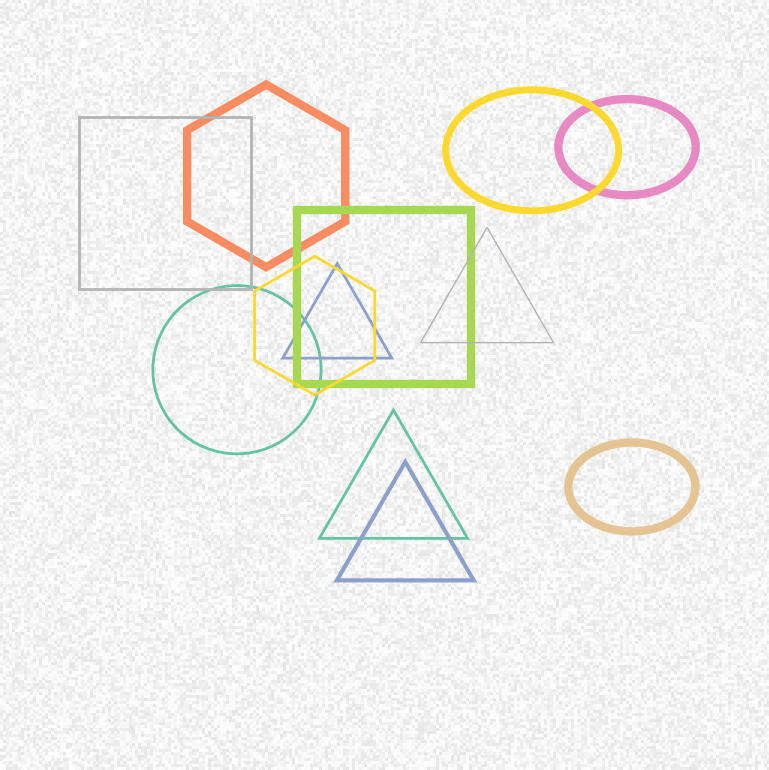[{"shape": "circle", "thickness": 1, "radius": 0.55, "center": [0.308, 0.52]}, {"shape": "triangle", "thickness": 1, "radius": 0.56, "center": [0.511, 0.356]}, {"shape": "hexagon", "thickness": 3, "radius": 0.59, "center": [0.346, 0.772]}, {"shape": "triangle", "thickness": 1, "radius": 0.41, "center": [0.438, 0.576]}, {"shape": "triangle", "thickness": 1.5, "radius": 0.51, "center": [0.526, 0.298]}, {"shape": "oval", "thickness": 3, "radius": 0.45, "center": [0.814, 0.809]}, {"shape": "square", "thickness": 3, "radius": 0.57, "center": [0.499, 0.615]}, {"shape": "oval", "thickness": 2.5, "radius": 0.56, "center": [0.691, 0.805]}, {"shape": "hexagon", "thickness": 1, "radius": 0.45, "center": [0.409, 0.577]}, {"shape": "oval", "thickness": 3, "radius": 0.41, "center": [0.821, 0.368]}, {"shape": "square", "thickness": 1, "radius": 0.56, "center": [0.214, 0.736]}, {"shape": "triangle", "thickness": 0.5, "radius": 0.5, "center": [0.633, 0.605]}]